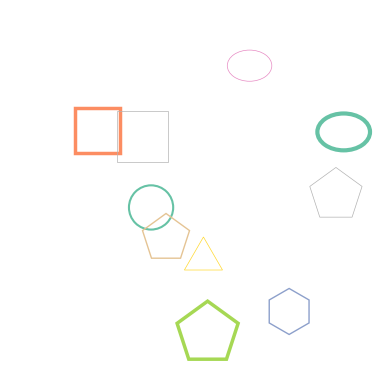[{"shape": "circle", "thickness": 1.5, "radius": 0.29, "center": [0.392, 0.461]}, {"shape": "oval", "thickness": 3, "radius": 0.34, "center": [0.893, 0.657]}, {"shape": "square", "thickness": 2.5, "radius": 0.29, "center": [0.254, 0.661]}, {"shape": "hexagon", "thickness": 1, "radius": 0.3, "center": [0.751, 0.191]}, {"shape": "oval", "thickness": 0.5, "radius": 0.29, "center": [0.648, 0.829]}, {"shape": "pentagon", "thickness": 2.5, "radius": 0.42, "center": [0.539, 0.134]}, {"shape": "triangle", "thickness": 0.5, "radius": 0.29, "center": [0.528, 0.327]}, {"shape": "pentagon", "thickness": 1, "radius": 0.32, "center": [0.431, 0.381]}, {"shape": "pentagon", "thickness": 0.5, "radius": 0.36, "center": [0.873, 0.494]}, {"shape": "square", "thickness": 0.5, "radius": 0.33, "center": [0.37, 0.646]}]